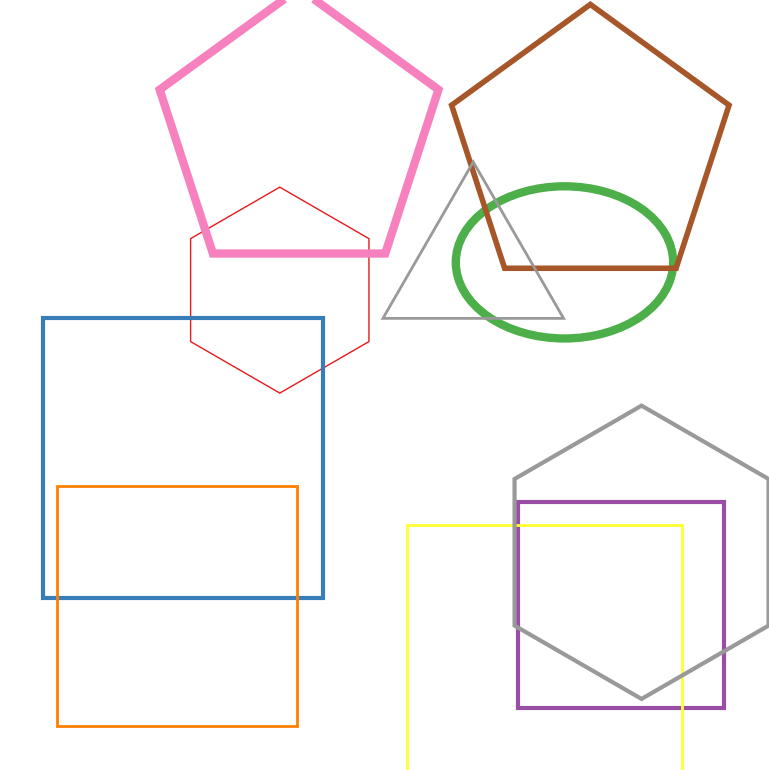[{"shape": "hexagon", "thickness": 0.5, "radius": 0.67, "center": [0.363, 0.623]}, {"shape": "square", "thickness": 1.5, "radius": 0.91, "center": [0.238, 0.405]}, {"shape": "oval", "thickness": 3, "radius": 0.71, "center": [0.733, 0.659]}, {"shape": "square", "thickness": 1.5, "radius": 0.67, "center": [0.806, 0.214]}, {"shape": "square", "thickness": 1, "radius": 0.78, "center": [0.229, 0.213]}, {"shape": "square", "thickness": 1, "radius": 0.89, "center": [0.707, 0.14]}, {"shape": "pentagon", "thickness": 2, "radius": 0.95, "center": [0.767, 0.805]}, {"shape": "pentagon", "thickness": 3, "radius": 0.95, "center": [0.388, 0.825]}, {"shape": "triangle", "thickness": 1, "radius": 0.68, "center": [0.615, 0.654]}, {"shape": "hexagon", "thickness": 1.5, "radius": 0.95, "center": [0.833, 0.283]}]